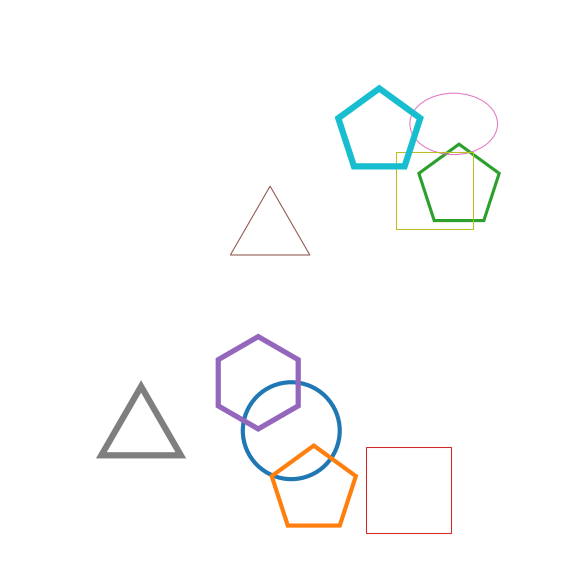[{"shape": "circle", "thickness": 2, "radius": 0.42, "center": [0.504, 0.253]}, {"shape": "pentagon", "thickness": 2, "radius": 0.38, "center": [0.543, 0.151]}, {"shape": "pentagon", "thickness": 1.5, "radius": 0.37, "center": [0.795, 0.676]}, {"shape": "square", "thickness": 0.5, "radius": 0.37, "center": [0.707, 0.15]}, {"shape": "hexagon", "thickness": 2.5, "radius": 0.4, "center": [0.447, 0.336]}, {"shape": "triangle", "thickness": 0.5, "radius": 0.4, "center": [0.468, 0.597]}, {"shape": "oval", "thickness": 0.5, "radius": 0.38, "center": [0.786, 0.785]}, {"shape": "triangle", "thickness": 3, "radius": 0.4, "center": [0.244, 0.25]}, {"shape": "square", "thickness": 0.5, "radius": 0.33, "center": [0.753, 0.669]}, {"shape": "pentagon", "thickness": 3, "radius": 0.37, "center": [0.657, 0.771]}]